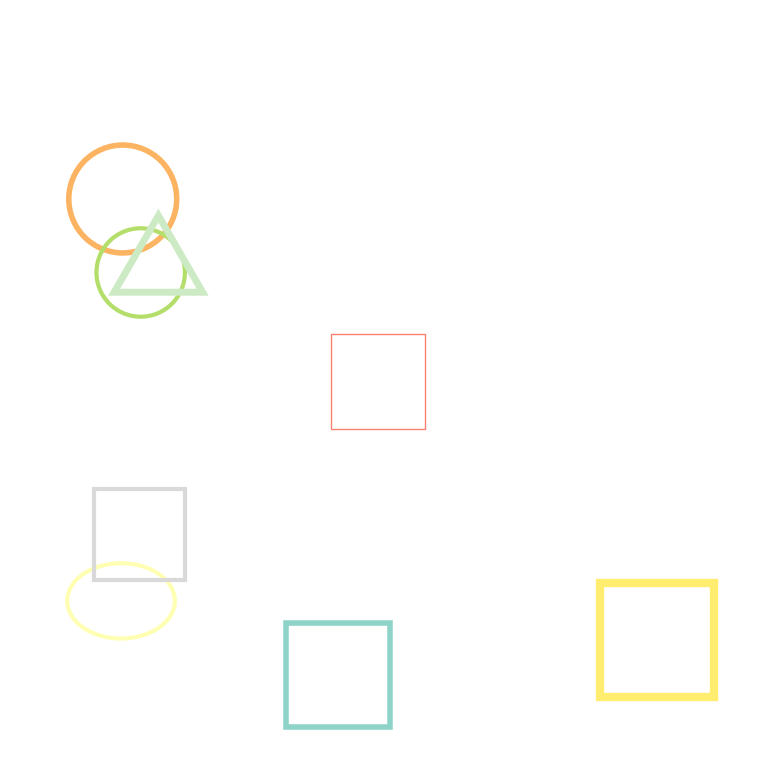[{"shape": "square", "thickness": 2, "radius": 0.34, "center": [0.439, 0.123]}, {"shape": "oval", "thickness": 1.5, "radius": 0.35, "center": [0.157, 0.22]}, {"shape": "square", "thickness": 0.5, "radius": 0.31, "center": [0.491, 0.505]}, {"shape": "circle", "thickness": 2, "radius": 0.35, "center": [0.159, 0.742]}, {"shape": "circle", "thickness": 1.5, "radius": 0.29, "center": [0.183, 0.646]}, {"shape": "square", "thickness": 1.5, "radius": 0.3, "center": [0.182, 0.306]}, {"shape": "triangle", "thickness": 2.5, "radius": 0.33, "center": [0.206, 0.654]}, {"shape": "square", "thickness": 3, "radius": 0.37, "center": [0.853, 0.169]}]